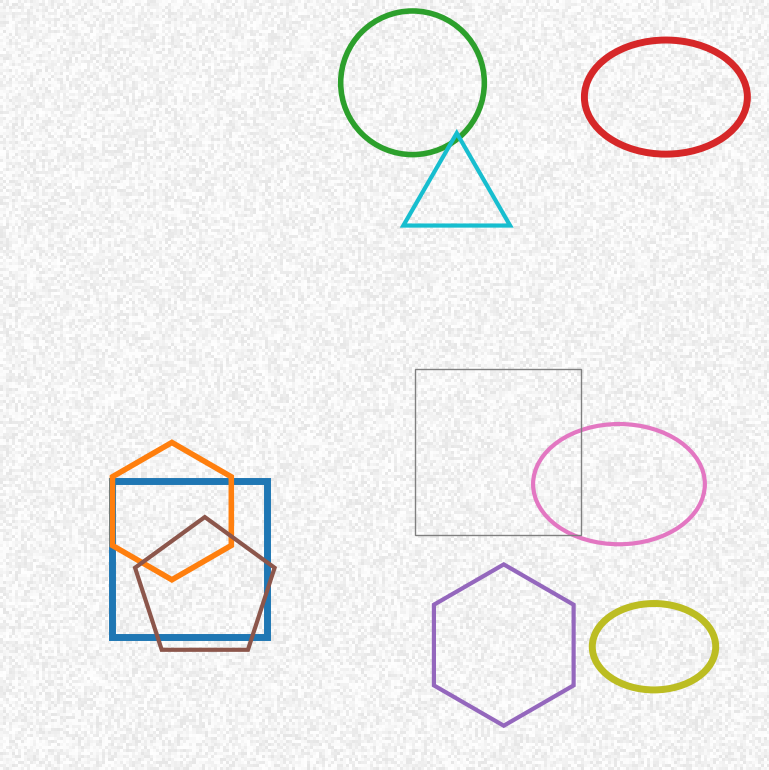[{"shape": "square", "thickness": 2.5, "radius": 0.51, "center": [0.246, 0.274]}, {"shape": "hexagon", "thickness": 2, "radius": 0.45, "center": [0.223, 0.336]}, {"shape": "circle", "thickness": 2, "radius": 0.47, "center": [0.536, 0.892]}, {"shape": "oval", "thickness": 2.5, "radius": 0.53, "center": [0.865, 0.874]}, {"shape": "hexagon", "thickness": 1.5, "radius": 0.52, "center": [0.654, 0.162]}, {"shape": "pentagon", "thickness": 1.5, "radius": 0.48, "center": [0.266, 0.233]}, {"shape": "oval", "thickness": 1.5, "radius": 0.56, "center": [0.804, 0.371]}, {"shape": "square", "thickness": 0.5, "radius": 0.54, "center": [0.646, 0.412]}, {"shape": "oval", "thickness": 2.5, "radius": 0.4, "center": [0.849, 0.16]}, {"shape": "triangle", "thickness": 1.5, "radius": 0.4, "center": [0.593, 0.747]}]